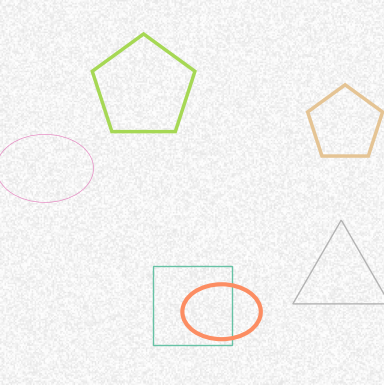[{"shape": "square", "thickness": 1, "radius": 0.52, "center": [0.5, 0.206]}, {"shape": "oval", "thickness": 3, "radius": 0.51, "center": [0.576, 0.19]}, {"shape": "oval", "thickness": 0.5, "radius": 0.63, "center": [0.117, 0.563]}, {"shape": "pentagon", "thickness": 2.5, "radius": 0.7, "center": [0.373, 0.772]}, {"shape": "pentagon", "thickness": 2.5, "radius": 0.51, "center": [0.896, 0.677]}, {"shape": "triangle", "thickness": 1, "radius": 0.73, "center": [0.886, 0.283]}]